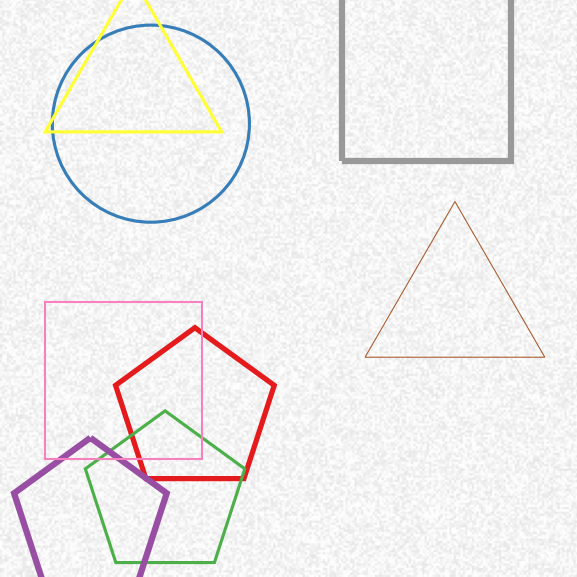[{"shape": "pentagon", "thickness": 2.5, "radius": 0.72, "center": [0.337, 0.287]}, {"shape": "circle", "thickness": 1.5, "radius": 0.85, "center": [0.261, 0.785]}, {"shape": "pentagon", "thickness": 1.5, "radius": 0.73, "center": [0.286, 0.142]}, {"shape": "pentagon", "thickness": 3, "radius": 0.69, "center": [0.157, 0.102]}, {"shape": "triangle", "thickness": 1.5, "radius": 0.88, "center": [0.231, 0.859]}, {"shape": "triangle", "thickness": 0.5, "radius": 0.9, "center": [0.788, 0.47]}, {"shape": "square", "thickness": 1, "radius": 0.68, "center": [0.213, 0.341]}, {"shape": "square", "thickness": 3, "radius": 0.73, "center": [0.739, 0.867]}]